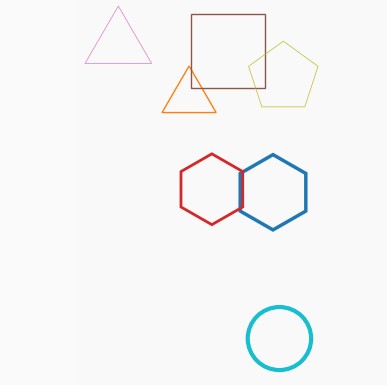[{"shape": "hexagon", "thickness": 2.5, "radius": 0.49, "center": [0.705, 0.501]}, {"shape": "triangle", "thickness": 1, "radius": 0.4, "center": [0.488, 0.748]}, {"shape": "hexagon", "thickness": 2, "radius": 0.46, "center": [0.547, 0.508]}, {"shape": "square", "thickness": 1, "radius": 0.48, "center": [0.588, 0.867]}, {"shape": "triangle", "thickness": 0.5, "radius": 0.5, "center": [0.305, 0.885]}, {"shape": "pentagon", "thickness": 0.5, "radius": 0.47, "center": [0.731, 0.799]}, {"shape": "circle", "thickness": 3, "radius": 0.41, "center": [0.721, 0.121]}]